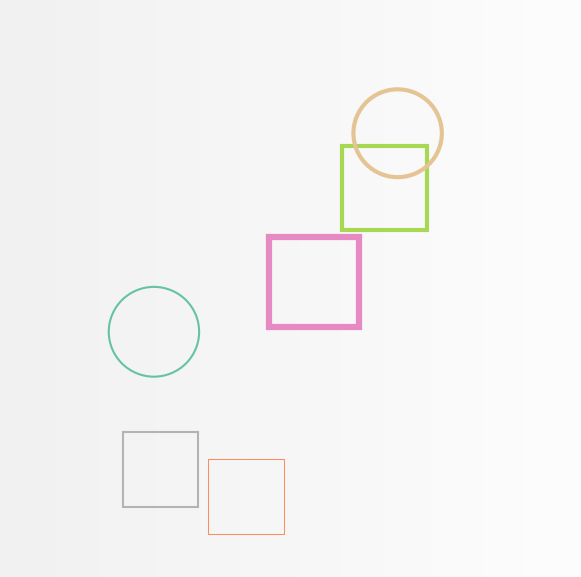[{"shape": "circle", "thickness": 1, "radius": 0.39, "center": [0.265, 0.425]}, {"shape": "square", "thickness": 0.5, "radius": 0.32, "center": [0.423, 0.139]}, {"shape": "square", "thickness": 3, "radius": 0.39, "center": [0.54, 0.511]}, {"shape": "square", "thickness": 2, "radius": 0.37, "center": [0.662, 0.674]}, {"shape": "circle", "thickness": 2, "radius": 0.38, "center": [0.684, 0.768]}, {"shape": "square", "thickness": 1, "radius": 0.32, "center": [0.276, 0.186]}]